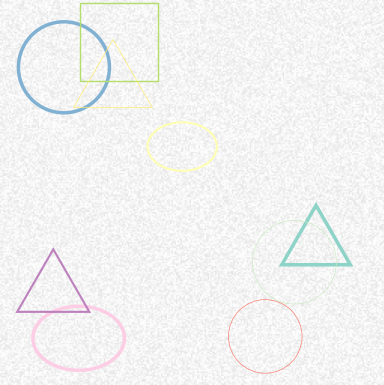[{"shape": "triangle", "thickness": 2.5, "radius": 0.51, "center": [0.821, 0.364]}, {"shape": "oval", "thickness": 1.5, "radius": 0.45, "center": [0.473, 0.619]}, {"shape": "circle", "thickness": 0.5, "radius": 0.48, "center": [0.689, 0.126]}, {"shape": "circle", "thickness": 2.5, "radius": 0.59, "center": [0.166, 0.825]}, {"shape": "square", "thickness": 1, "radius": 0.51, "center": [0.309, 0.891]}, {"shape": "oval", "thickness": 2.5, "radius": 0.59, "center": [0.204, 0.121]}, {"shape": "triangle", "thickness": 1.5, "radius": 0.54, "center": [0.138, 0.244]}, {"shape": "circle", "thickness": 0.5, "radius": 0.54, "center": [0.765, 0.319]}, {"shape": "triangle", "thickness": 0.5, "radius": 0.59, "center": [0.293, 0.779]}]